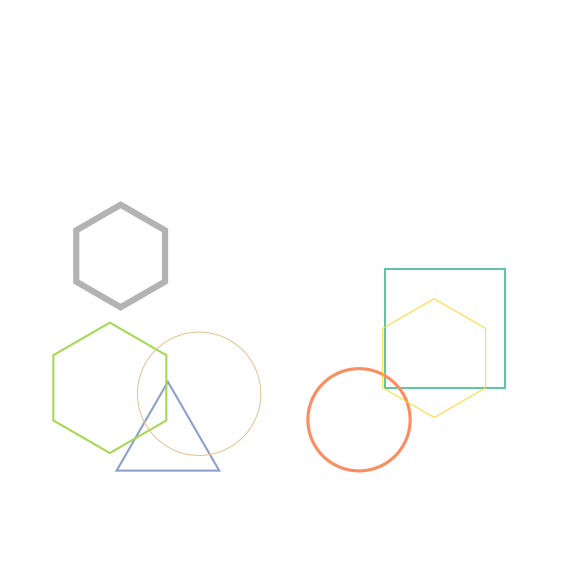[{"shape": "square", "thickness": 1, "radius": 0.52, "center": [0.771, 0.43]}, {"shape": "circle", "thickness": 1.5, "radius": 0.44, "center": [0.622, 0.272]}, {"shape": "triangle", "thickness": 1, "radius": 0.51, "center": [0.291, 0.236]}, {"shape": "hexagon", "thickness": 1, "radius": 0.56, "center": [0.19, 0.328]}, {"shape": "hexagon", "thickness": 0.5, "radius": 0.51, "center": [0.752, 0.379]}, {"shape": "circle", "thickness": 0.5, "radius": 0.53, "center": [0.345, 0.317]}, {"shape": "hexagon", "thickness": 3, "radius": 0.44, "center": [0.209, 0.556]}]